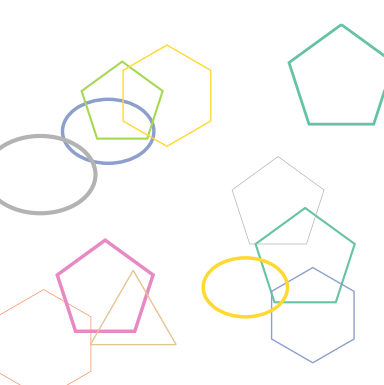[{"shape": "pentagon", "thickness": 2, "radius": 0.71, "center": [0.887, 0.793]}, {"shape": "pentagon", "thickness": 1.5, "radius": 0.68, "center": [0.793, 0.324]}, {"shape": "hexagon", "thickness": 0.5, "radius": 0.71, "center": [0.113, 0.106]}, {"shape": "hexagon", "thickness": 1, "radius": 0.62, "center": [0.813, 0.181]}, {"shape": "oval", "thickness": 2.5, "radius": 0.59, "center": [0.281, 0.659]}, {"shape": "pentagon", "thickness": 2.5, "radius": 0.65, "center": [0.273, 0.245]}, {"shape": "pentagon", "thickness": 1.5, "radius": 0.55, "center": [0.317, 0.729]}, {"shape": "hexagon", "thickness": 1, "radius": 0.66, "center": [0.434, 0.751]}, {"shape": "oval", "thickness": 2.5, "radius": 0.55, "center": [0.637, 0.254]}, {"shape": "triangle", "thickness": 1, "radius": 0.64, "center": [0.346, 0.169]}, {"shape": "pentagon", "thickness": 0.5, "radius": 0.63, "center": [0.722, 0.468]}, {"shape": "oval", "thickness": 3, "radius": 0.72, "center": [0.105, 0.546]}]